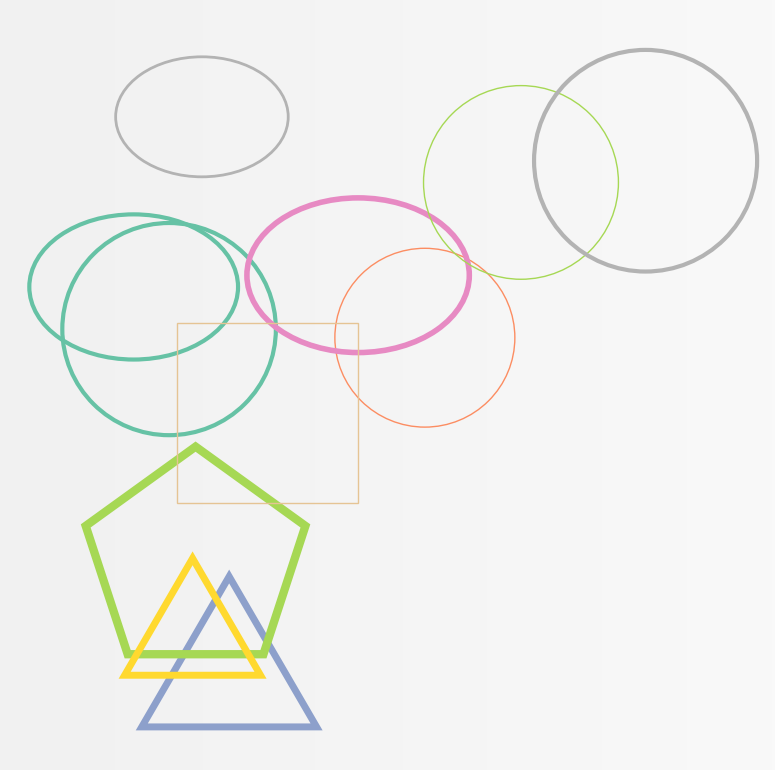[{"shape": "circle", "thickness": 1.5, "radius": 0.69, "center": [0.218, 0.573]}, {"shape": "oval", "thickness": 1.5, "radius": 0.67, "center": [0.172, 0.627]}, {"shape": "circle", "thickness": 0.5, "radius": 0.58, "center": [0.548, 0.561]}, {"shape": "triangle", "thickness": 2.5, "radius": 0.65, "center": [0.296, 0.121]}, {"shape": "oval", "thickness": 2, "radius": 0.72, "center": [0.462, 0.643]}, {"shape": "pentagon", "thickness": 3, "radius": 0.75, "center": [0.252, 0.271]}, {"shape": "circle", "thickness": 0.5, "radius": 0.63, "center": [0.672, 0.763]}, {"shape": "triangle", "thickness": 2.5, "radius": 0.51, "center": [0.248, 0.174]}, {"shape": "square", "thickness": 0.5, "radius": 0.58, "center": [0.346, 0.464]}, {"shape": "oval", "thickness": 1, "radius": 0.56, "center": [0.261, 0.848]}, {"shape": "circle", "thickness": 1.5, "radius": 0.72, "center": [0.833, 0.791]}]